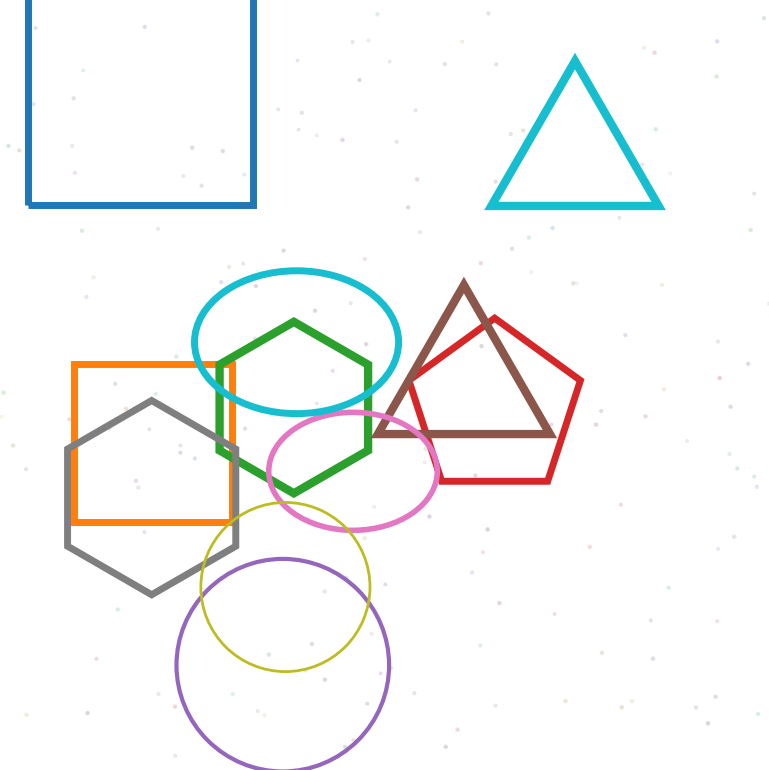[{"shape": "square", "thickness": 2.5, "radius": 0.73, "center": [0.183, 0.881]}, {"shape": "square", "thickness": 2.5, "radius": 0.51, "center": [0.199, 0.425]}, {"shape": "hexagon", "thickness": 3, "radius": 0.56, "center": [0.382, 0.471]}, {"shape": "pentagon", "thickness": 2.5, "radius": 0.59, "center": [0.642, 0.47]}, {"shape": "circle", "thickness": 1.5, "radius": 0.69, "center": [0.367, 0.136]}, {"shape": "triangle", "thickness": 3, "radius": 0.64, "center": [0.602, 0.501]}, {"shape": "oval", "thickness": 2, "radius": 0.55, "center": [0.458, 0.388]}, {"shape": "hexagon", "thickness": 2.5, "radius": 0.63, "center": [0.197, 0.354]}, {"shape": "circle", "thickness": 1, "radius": 0.55, "center": [0.371, 0.238]}, {"shape": "oval", "thickness": 2.5, "radius": 0.66, "center": [0.385, 0.556]}, {"shape": "triangle", "thickness": 3, "radius": 0.63, "center": [0.747, 0.795]}]